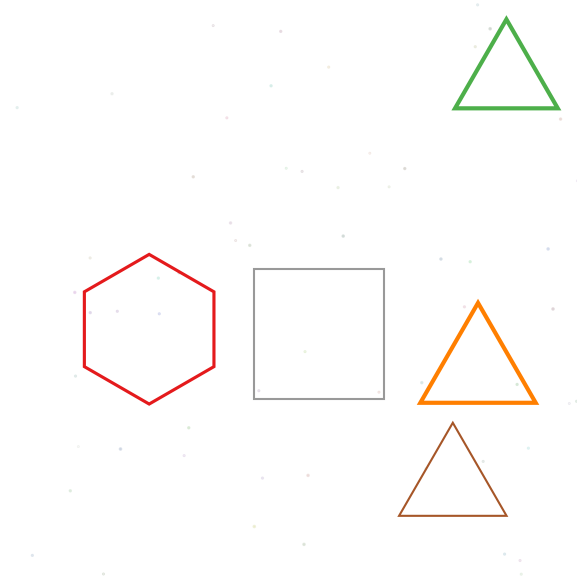[{"shape": "hexagon", "thickness": 1.5, "radius": 0.65, "center": [0.258, 0.429]}, {"shape": "triangle", "thickness": 2, "radius": 0.51, "center": [0.877, 0.863]}, {"shape": "triangle", "thickness": 2, "radius": 0.58, "center": [0.828, 0.359]}, {"shape": "triangle", "thickness": 1, "radius": 0.54, "center": [0.784, 0.16]}, {"shape": "square", "thickness": 1, "radius": 0.56, "center": [0.552, 0.421]}]